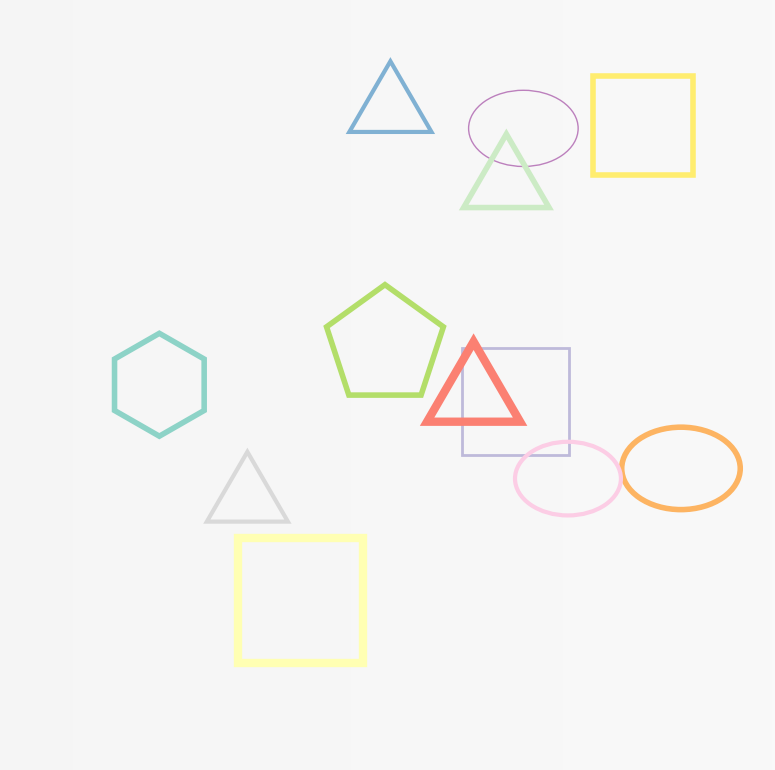[{"shape": "hexagon", "thickness": 2, "radius": 0.33, "center": [0.206, 0.5]}, {"shape": "square", "thickness": 3, "radius": 0.4, "center": [0.388, 0.22]}, {"shape": "square", "thickness": 1, "radius": 0.35, "center": [0.665, 0.479]}, {"shape": "triangle", "thickness": 3, "radius": 0.35, "center": [0.611, 0.487]}, {"shape": "triangle", "thickness": 1.5, "radius": 0.31, "center": [0.504, 0.859]}, {"shape": "oval", "thickness": 2, "radius": 0.38, "center": [0.879, 0.392]}, {"shape": "pentagon", "thickness": 2, "radius": 0.4, "center": [0.497, 0.551]}, {"shape": "oval", "thickness": 1.5, "radius": 0.34, "center": [0.733, 0.378]}, {"shape": "triangle", "thickness": 1.5, "radius": 0.3, "center": [0.319, 0.353]}, {"shape": "oval", "thickness": 0.5, "radius": 0.35, "center": [0.675, 0.833]}, {"shape": "triangle", "thickness": 2, "radius": 0.32, "center": [0.653, 0.762]}, {"shape": "square", "thickness": 2, "radius": 0.32, "center": [0.83, 0.837]}]